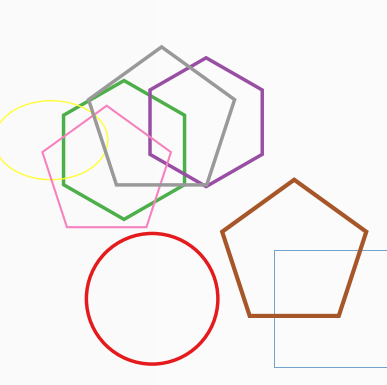[{"shape": "circle", "thickness": 2.5, "radius": 0.85, "center": [0.393, 0.224]}, {"shape": "square", "thickness": 0.5, "radius": 0.76, "center": [0.859, 0.198]}, {"shape": "hexagon", "thickness": 2.5, "radius": 0.9, "center": [0.32, 0.61]}, {"shape": "hexagon", "thickness": 2.5, "radius": 0.84, "center": [0.532, 0.683]}, {"shape": "oval", "thickness": 1, "radius": 0.73, "center": [0.132, 0.636]}, {"shape": "pentagon", "thickness": 3, "radius": 0.98, "center": [0.759, 0.338]}, {"shape": "pentagon", "thickness": 1.5, "radius": 0.87, "center": [0.275, 0.551]}, {"shape": "pentagon", "thickness": 2.5, "radius": 0.99, "center": [0.417, 0.68]}]